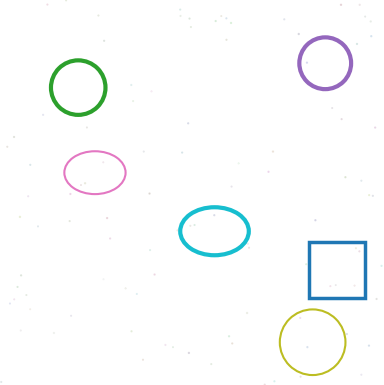[{"shape": "square", "thickness": 2.5, "radius": 0.36, "center": [0.874, 0.298]}, {"shape": "circle", "thickness": 3, "radius": 0.35, "center": [0.203, 0.772]}, {"shape": "circle", "thickness": 3, "radius": 0.34, "center": [0.845, 0.836]}, {"shape": "oval", "thickness": 1.5, "radius": 0.4, "center": [0.247, 0.551]}, {"shape": "circle", "thickness": 1.5, "radius": 0.43, "center": [0.812, 0.111]}, {"shape": "oval", "thickness": 3, "radius": 0.45, "center": [0.557, 0.399]}]